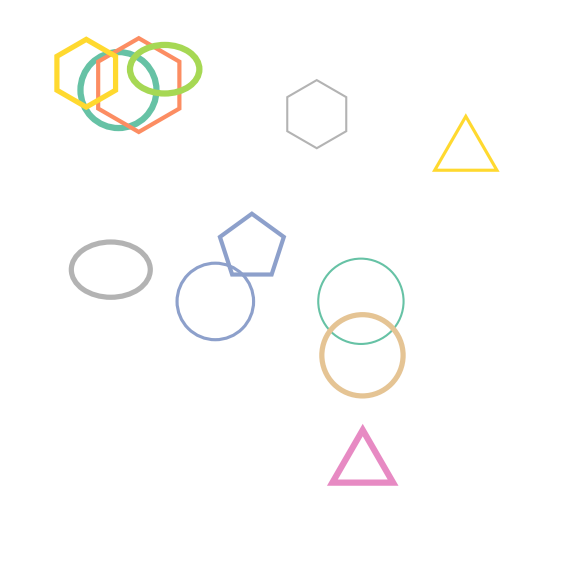[{"shape": "circle", "thickness": 1, "radius": 0.37, "center": [0.625, 0.477]}, {"shape": "circle", "thickness": 3, "radius": 0.33, "center": [0.205, 0.843]}, {"shape": "hexagon", "thickness": 2, "radius": 0.41, "center": [0.24, 0.852]}, {"shape": "pentagon", "thickness": 2, "radius": 0.29, "center": [0.436, 0.571]}, {"shape": "circle", "thickness": 1.5, "radius": 0.33, "center": [0.373, 0.477]}, {"shape": "triangle", "thickness": 3, "radius": 0.3, "center": [0.628, 0.194]}, {"shape": "oval", "thickness": 3, "radius": 0.3, "center": [0.285, 0.879]}, {"shape": "hexagon", "thickness": 2.5, "radius": 0.29, "center": [0.149, 0.872]}, {"shape": "triangle", "thickness": 1.5, "radius": 0.31, "center": [0.807, 0.735]}, {"shape": "circle", "thickness": 2.5, "radius": 0.35, "center": [0.628, 0.384]}, {"shape": "oval", "thickness": 2.5, "radius": 0.34, "center": [0.192, 0.532]}, {"shape": "hexagon", "thickness": 1, "radius": 0.29, "center": [0.548, 0.801]}]